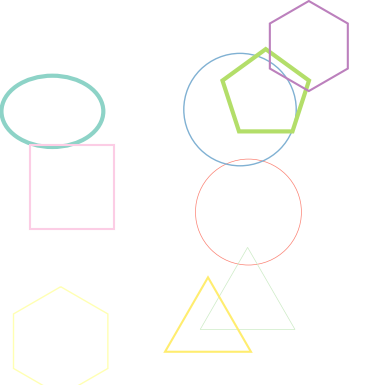[{"shape": "oval", "thickness": 3, "radius": 0.66, "center": [0.136, 0.711]}, {"shape": "hexagon", "thickness": 1, "radius": 0.71, "center": [0.158, 0.114]}, {"shape": "circle", "thickness": 0.5, "radius": 0.69, "center": [0.645, 0.449]}, {"shape": "circle", "thickness": 1, "radius": 0.73, "center": [0.623, 0.715]}, {"shape": "pentagon", "thickness": 3, "radius": 0.59, "center": [0.69, 0.754]}, {"shape": "square", "thickness": 1.5, "radius": 0.55, "center": [0.187, 0.515]}, {"shape": "hexagon", "thickness": 1.5, "radius": 0.58, "center": [0.802, 0.88]}, {"shape": "triangle", "thickness": 0.5, "radius": 0.71, "center": [0.643, 0.215]}, {"shape": "triangle", "thickness": 1.5, "radius": 0.64, "center": [0.54, 0.151]}]